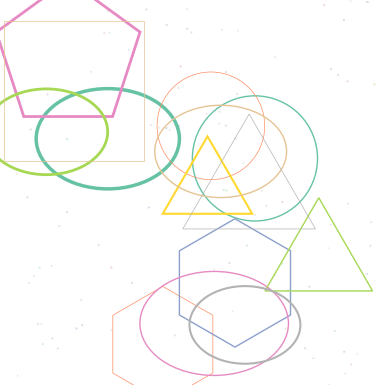[{"shape": "circle", "thickness": 1, "radius": 0.81, "center": [0.662, 0.589]}, {"shape": "oval", "thickness": 2.5, "radius": 0.93, "center": [0.28, 0.64]}, {"shape": "circle", "thickness": 0.5, "radius": 0.7, "center": [0.548, 0.673]}, {"shape": "hexagon", "thickness": 0.5, "radius": 0.75, "center": [0.423, 0.106]}, {"shape": "hexagon", "thickness": 1, "radius": 0.83, "center": [0.61, 0.265]}, {"shape": "pentagon", "thickness": 2, "radius": 0.98, "center": [0.177, 0.856]}, {"shape": "oval", "thickness": 1, "radius": 0.96, "center": [0.556, 0.16]}, {"shape": "triangle", "thickness": 1, "radius": 0.81, "center": [0.828, 0.325]}, {"shape": "oval", "thickness": 2, "radius": 0.8, "center": [0.121, 0.658]}, {"shape": "triangle", "thickness": 1.5, "radius": 0.67, "center": [0.539, 0.512]}, {"shape": "square", "thickness": 0.5, "radius": 0.91, "center": [0.193, 0.764]}, {"shape": "oval", "thickness": 1, "radius": 0.86, "center": [0.573, 0.607]}, {"shape": "triangle", "thickness": 0.5, "radius": 1.0, "center": [0.647, 0.505]}, {"shape": "oval", "thickness": 1.5, "radius": 0.72, "center": [0.636, 0.156]}]